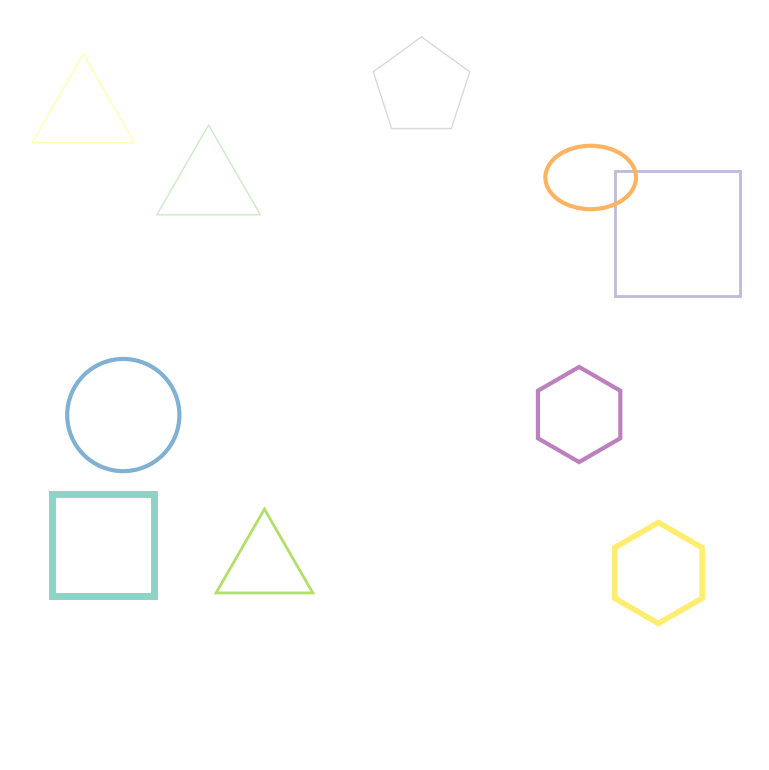[{"shape": "square", "thickness": 2.5, "radius": 0.33, "center": [0.133, 0.292]}, {"shape": "triangle", "thickness": 0.5, "radius": 0.38, "center": [0.108, 0.853]}, {"shape": "square", "thickness": 1, "radius": 0.41, "center": [0.88, 0.697]}, {"shape": "circle", "thickness": 1.5, "radius": 0.36, "center": [0.16, 0.461]}, {"shape": "oval", "thickness": 1.5, "radius": 0.29, "center": [0.767, 0.77]}, {"shape": "triangle", "thickness": 1, "radius": 0.36, "center": [0.343, 0.266]}, {"shape": "pentagon", "thickness": 0.5, "radius": 0.33, "center": [0.547, 0.886]}, {"shape": "hexagon", "thickness": 1.5, "radius": 0.31, "center": [0.752, 0.462]}, {"shape": "triangle", "thickness": 0.5, "radius": 0.39, "center": [0.271, 0.76]}, {"shape": "hexagon", "thickness": 2, "radius": 0.33, "center": [0.855, 0.256]}]